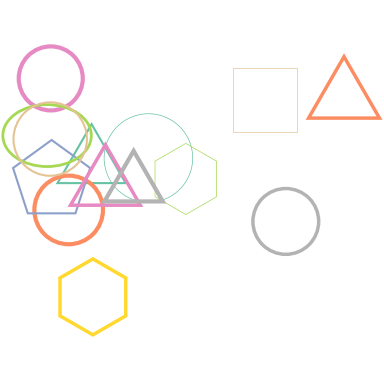[{"shape": "circle", "thickness": 0.5, "radius": 0.58, "center": [0.385, 0.59]}, {"shape": "triangle", "thickness": 1.5, "radius": 0.51, "center": [0.238, 0.575]}, {"shape": "circle", "thickness": 3, "radius": 0.45, "center": [0.178, 0.455]}, {"shape": "triangle", "thickness": 2.5, "radius": 0.53, "center": [0.894, 0.746]}, {"shape": "pentagon", "thickness": 1.5, "radius": 0.53, "center": [0.134, 0.531]}, {"shape": "circle", "thickness": 3, "radius": 0.42, "center": [0.132, 0.796]}, {"shape": "triangle", "thickness": 2.5, "radius": 0.52, "center": [0.274, 0.519]}, {"shape": "hexagon", "thickness": 0.5, "radius": 0.46, "center": [0.483, 0.535]}, {"shape": "oval", "thickness": 2, "radius": 0.57, "center": [0.122, 0.648]}, {"shape": "hexagon", "thickness": 2.5, "radius": 0.49, "center": [0.241, 0.229]}, {"shape": "square", "thickness": 0.5, "radius": 0.42, "center": [0.688, 0.739]}, {"shape": "circle", "thickness": 1.5, "radius": 0.48, "center": [0.13, 0.639]}, {"shape": "triangle", "thickness": 3, "radius": 0.44, "center": [0.347, 0.521]}, {"shape": "circle", "thickness": 2.5, "radius": 0.43, "center": [0.742, 0.425]}]